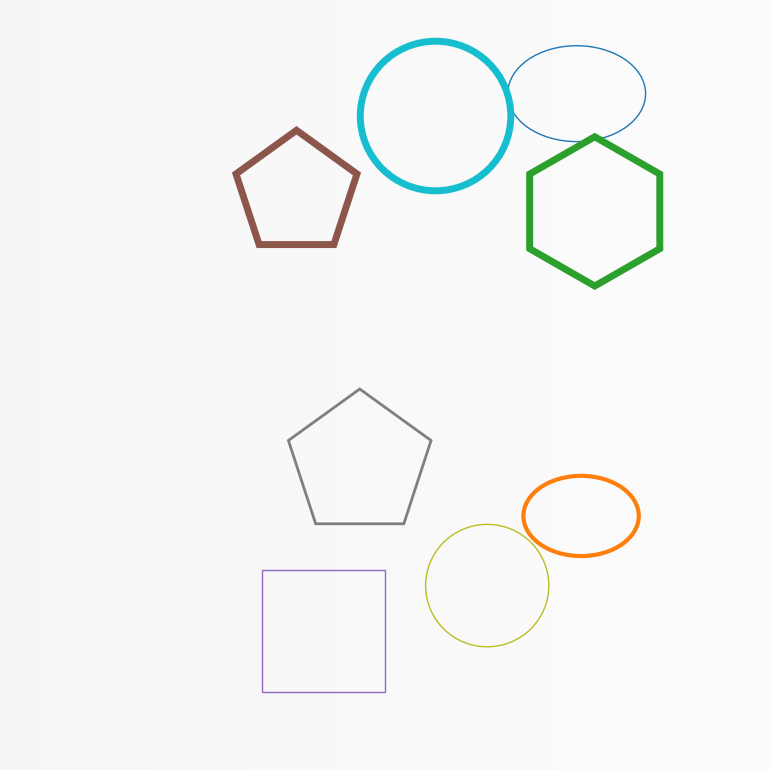[{"shape": "oval", "thickness": 0.5, "radius": 0.44, "center": [0.744, 0.878]}, {"shape": "oval", "thickness": 1.5, "radius": 0.37, "center": [0.75, 0.33]}, {"shape": "hexagon", "thickness": 2.5, "radius": 0.48, "center": [0.767, 0.725]}, {"shape": "square", "thickness": 0.5, "radius": 0.4, "center": [0.418, 0.181]}, {"shape": "pentagon", "thickness": 2.5, "radius": 0.41, "center": [0.383, 0.749]}, {"shape": "pentagon", "thickness": 1, "radius": 0.48, "center": [0.464, 0.398]}, {"shape": "circle", "thickness": 0.5, "radius": 0.4, "center": [0.629, 0.239]}, {"shape": "circle", "thickness": 2.5, "radius": 0.49, "center": [0.562, 0.849]}]